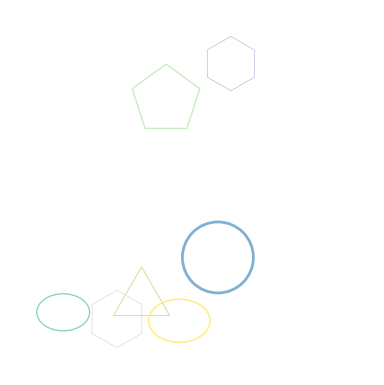[{"shape": "oval", "thickness": 1, "radius": 0.34, "center": [0.164, 0.189]}, {"shape": "hexagon", "thickness": 0.5, "radius": 0.35, "center": [0.6, 0.835]}, {"shape": "circle", "thickness": 2, "radius": 0.46, "center": [0.566, 0.331]}, {"shape": "triangle", "thickness": 0.5, "radius": 0.42, "center": [0.368, 0.223]}, {"shape": "hexagon", "thickness": 0.5, "radius": 0.37, "center": [0.304, 0.172]}, {"shape": "pentagon", "thickness": 1, "radius": 0.46, "center": [0.431, 0.741]}, {"shape": "oval", "thickness": 1, "radius": 0.4, "center": [0.466, 0.167]}]